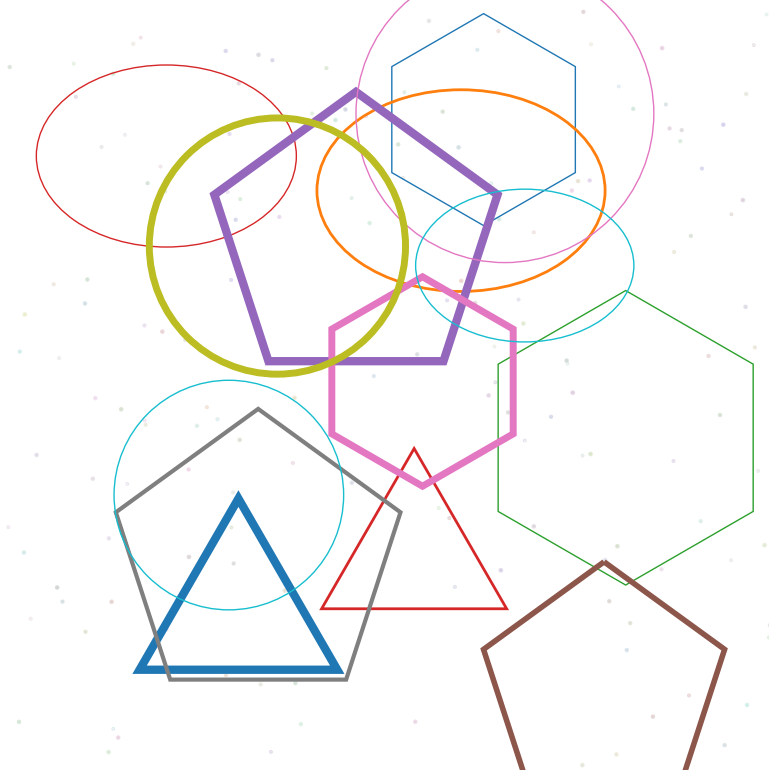[{"shape": "hexagon", "thickness": 0.5, "radius": 0.69, "center": [0.628, 0.845]}, {"shape": "triangle", "thickness": 3, "radius": 0.74, "center": [0.31, 0.204]}, {"shape": "oval", "thickness": 1, "radius": 0.94, "center": [0.599, 0.752]}, {"shape": "hexagon", "thickness": 0.5, "radius": 0.96, "center": [0.813, 0.431]}, {"shape": "oval", "thickness": 0.5, "radius": 0.84, "center": [0.216, 0.797]}, {"shape": "triangle", "thickness": 1, "radius": 0.69, "center": [0.538, 0.279]}, {"shape": "pentagon", "thickness": 3, "radius": 0.97, "center": [0.462, 0.687]}, {"shape": "pentagon", "thickness": 2, "radius": 0.82, "center": [0.784, 0.106]}, {"shape": "hexagon", "thickness": 2.5, "radius": 0.68, "center": [0.549, 0.505]}, {"shape": "circle", "thickness": 0.5, "radius": 0.97, "center": [0.656, 0.852]}, {"shape": "pentagon", "thickness": 1.5, "radius": 0.97, "center": [0.335, 0.275]}, {"shape": "circle", "thickness": 2.5, "radius": 0.83, "center": [0.36, 0.68]}, {"shape": "circle", "thickness": 0.5, "radius": 0.75, "center": [0.297, 0.357]}, {"shape": "oval", "thickness": 0.5, "radius": 0.71, "center": [0.681, 0.655]}]